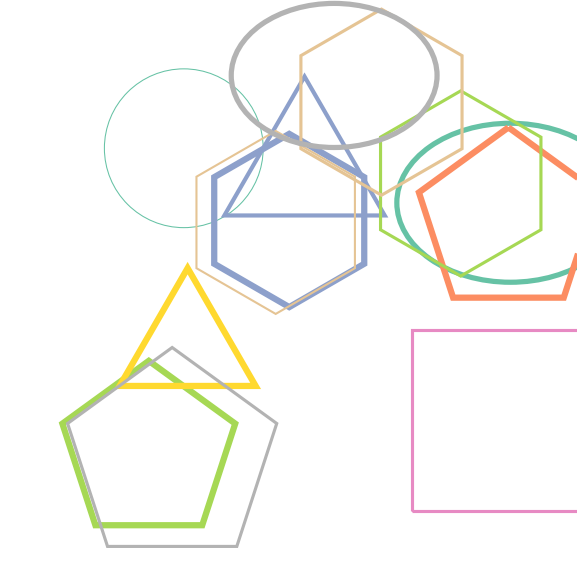[{"shape": "oval", "thickness": 2.5, "radius": 0.98, "center": [0.884, 0.648]}, {"shape": "circle", "thickness": 0.5, "radius": 0.69, "center": [0.318, 0.742]}, {"shape": "pentagon", "thickness": 3, "radius": 0.81, "center": [0.88, 0.616]}, {"shape": "triangle", "thickness": 2, "radius": 0.8, "center": [0.527, 0.706]}, {"shape": "hexagon", "thickness": 3, "radius": 0.75, "center": [0.501, 0.617]}, {"shape": "square", "thickness": 1.5, "radius": 0.78, "center": [0.871, 0.27]}, {"shape": "hexagon", "thickness": 1.5, "radius": 0.8, "center": [0.798, 0.681]}, {"shape": "pentagon", "thickness": 3, "radius": 0.79, "center": [0.258, 0.217]}, {"shape": "triangle", "thickness": 3, "radius": 0.68, "center": [0.325, 0.399]}, {"shape": "hexagon", "thickness": 1.5, "radius": 0.81, "center": [0.661, 0.822]}, {"shape": "hexagon", "thickness": 1, "radius": 0.79, "center": [0.477, 0.614]}, {"shape": "oval", "thickness": 2.5, "radius": 0.89, "center": [0.579, 0.868]}, {"shape": "pentagon", "thickness": 1.5, "radius": 0.95, "center": [0.298, 0.207]}]